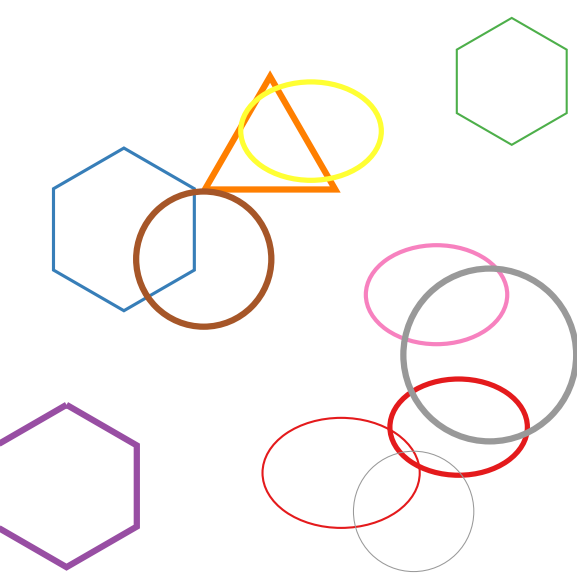[{"shape": "oval", "thickness": 1, "radius": 0.68, "center": [0.591, 0.18]}, {"shape": "oval", "thickness": 2.5, "radius": 0.6, "center": [0.794, 0.26]}, {"shape": "hexagon", "thickness": 1.5, "radius": 0.7, "center": [0.215, 0.602]}, {"shape": "hexagon", "thickness": 1, "radius": 0.55, "center": [0.886, 0.858]}, {"shape": "hexagon", "thickness": 3, "radius": 0.7, "center": [0.115, 0.158]}, {"shape": "triangle", "thickness": 3, "radius": 0.65, "center": [0.468, 0.736]}, {"shape": "oval", "thickness": 2.5, "radius": 0.61, "center": [0.539, 0.772]}, {"shape": "circle", "thickness": 3, "radius": 0.59, "center": [0.353, 0.55]}, {"shape": "oval", "thickness": 2, "radius": 0.61, "center": [0.756, 0.489]}, {"shape": "circle", "thickness": 3, "radius": 0.75, "center": [0.848, 0.384]}, {"shape": "circle", "thickness": 0.5, "radius": 0.52, "center": [0.716, 0.114]}]